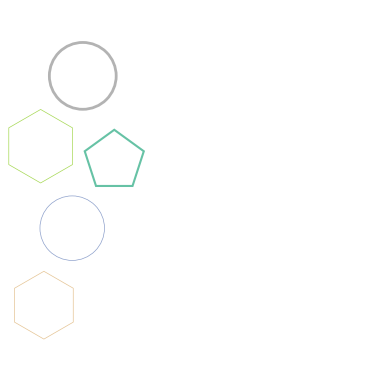[{"shape": "pentagon", "thickness": 1.5, "radius": 0.4, "center": [0.297, 0.582]}, {"shape": "circle", "thickness": 0.5, "radius": 0.42, "center": [0.188, 0.407]}, {"shape": "hexagon", "thickness": 0.5, "radius": 0.48, "center": [0.106, 0.62]}, {"shape": "hexagon", "thickness": 0.5, "radius": 0.44, "center": [0.114, 0.207]}, {"shape": "circle", "thickness": 2, "radius": 0.43, "center": [0.215, 0.803]}]